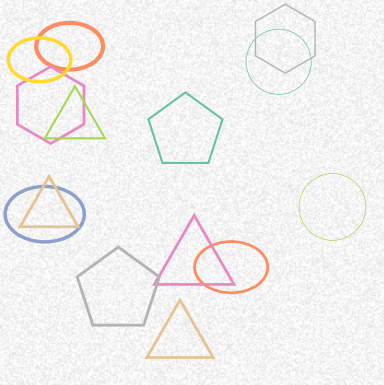[{"shape": "circle", "thickness": 0.5, "radius": 0.42, "center": [0.724, 0.84]}, {"shape": "pentagon", "thickness": 1.5, "radius": 0.51, "center": [0.482, 0.659]}, {"shape": "oval", "thickness": 2, "radius": 0.48, "center": [0.6, 0.306]}, {"shape": "oval", "thickness": 3, "radius": 0.43, "center": [0.181, 0.88]}, {"shape": "oval", "thickness": 2.5, "radius": 0.51, "center": [0.116, 0.444]}, {"shape": "hexagon", "thickness": 2, "radius": 0.5, "center": [0.132, 0.727]}, {"shape": "triangle", "thickness": 2, "radius": 0.6, "center": [0.504, 0.321]}, {"shape": "triangle", "thickness": 1.5, "radius": 0.45, "center": [0.195, 0.686]}, {"shape": "circle", "thickness": 0.5, "radius": 0.43, "center": [0.863, 0.462]}, {"shape": "oval", "thickness": 2.5, "radius": 0.41, "center": [0.103, 0.845]}, {"shape": "triangle", "thickness": 2, "radius": 0.44, "center": [0.127, 0.455]}, {"shape": "triangle", "thickness": 2, "radius": 0.5, "center": [0.468, 0.121]}, {"shape": "pentagon", "thickness": 2, "radius": 0.56, "center": [0.307, 0.246]}, {"shape": "hexagon", "thickness": 1, "radius": 0.45, "center": [0.741, 0.9]}]